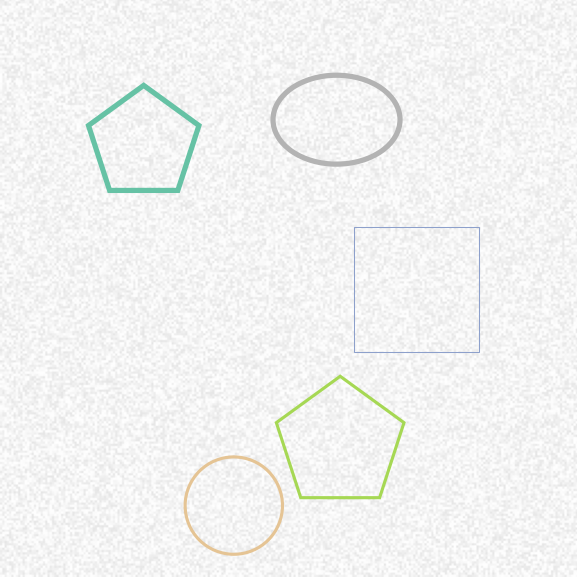[{"shape": "pentagon", "thickness": 2.5, "radius": 0.5, "center": [0.249, 0.751]}, {"shape": "square", "thickness": 0.5, "radius": 0.54, "center": [0.721, 0.498]}, {"shape": "pentagon", "thickness": 1.5, "radius": 0.58, "center": [0.589, 0.231]}, {"shape": "circle", "thickness": 1.5, "radius": 0.42, "center": [0.405, 0.124]}, {"shape": "oval", "thickness": 2.5, "radius": 0.55, "center": [0.583, 0.792]}]